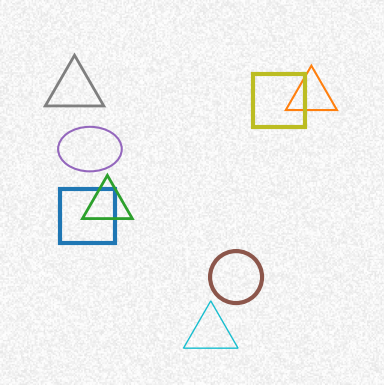[{"shape": "square", "thickness": 3, "radius": 0.35, "center": [0.228, 0.44]}, {"shape": "triangle", "thickness": 1.5, "radius": 0.38, "center": [0.809, 0.753]}, {"shape": "triangle", "thickness": 2, "radius": 0.37, "center": [0.279, 0.47]}, {"shape": "oval", "thickness": 1.5, "radius": 0.41, "center": [0.234, 0.613]}, {"shape": "circle", "thickness": 3, "radius": 0.34, "center": [0.613, 0.28]}, {"shape": "triangle", "thickness": 2, "radius": 0.44, "center": [0.194, 0.769]}, {"shape": "square", "thickness": 3, "radius": 0.34, "center": [0.725, 0.74]}, {"shape": "triangle", "thickness": 1, "radius": 0.41, "center": [0.547, 0.137]}]